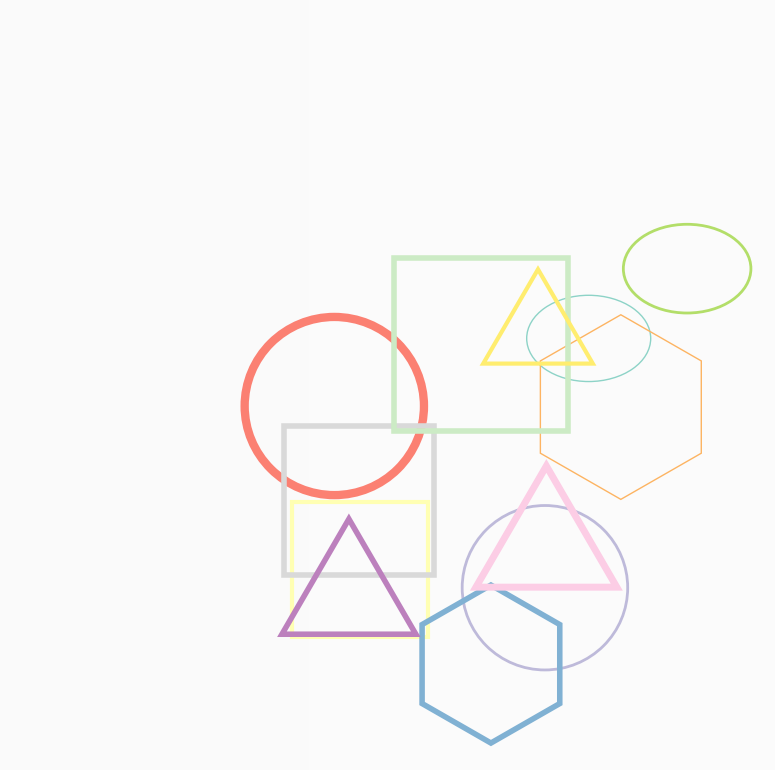[{"shape": "oval", "thickness": 0.5, "radius": 0.4, "center": [0.76, 0.561]}, {"shape": "square", "thickness": 1.5, "radius": 0.44, "center": [0.464, 0.261]}, {"shape": "circle", "thickness": 1, "radius": 0.53, "center": [0.703, 0.237]}, {"shape": "circle", "thickness": 3, "radius": 0.58, "center": [0.431, 0.473]}, {"shape": "hexagon", "thickness": 2, "radius": 0.51, "center": [0.633, 0.138]}, {"shape": "hexagon", "thickness": 0.5, "radius": 0.6, "center": [0.801, 0.471]}, {"shape": "oval", "thickness": 1, "radius": 0.41, "center": [0.887, 0.651]}, {"shape": "triangle", "thickness": 2.5, "radius": 0.52, "center": [0.705, 0.29]}, {"shape": "square", "thickness": 2, "radius": 0.48, "center": [0.463, 0.35]}, {"shape": "triangle", "thickness": 2, "radius": 0.5, "center": [0.45, 0.226]}, {"shape": "square", "thickness": 2, "radius": 0.56, "center": [0.621, 0.553]}, {"shape": "triangle", "thickness": 1.5, "radius": 0.41, "center": [0.694, 0.569]}]